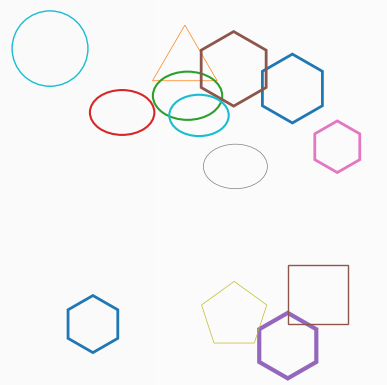[{"shape": "hexagon", "thickness": 2, "radius": 0.37, "center": [0.24, 0.158]}, {"shape": "hexagon", "thickness": 2, "radius": 0.45, "center": [0.755, 0.77]}, {"shape": "triangle", "thickness": 0.5, "radius": 0.48, "center": [0.477, 0.838]}, {"shape": "oval", "thickness": 1.5, "radius": 0.45, "center": [0.484, 0.751]}, {"shape": "oval", "thickness": 1.5, "radius": 0.42, "center": [0.315, 0.708]}, {"shape": "hexagon", "thickness": 3, "radius": 0.43, "center": [0.743, 0.102]}, {"shape": "hexagon", "thickness": 2, "radius": 0.48, "center": [0.603, 0.821]}, {"shape": "square", "thickness": 1, "radius": 0.38, "center": [0.82, 0.236]}, {"shape": "hexagon", "thickness": 2, "radius": 0.34, "center": [0.87, 0.619]}, {"shape": "oval", "thickness": 0.5, "radius": 0.41, "center": [0.607, 0.568]}, {"shape": "pentagon", "thickness": 0.5, "radius": 0.44, "center": [0.604, 0.181]}, {"shape": "oval", "thickness": 1.5, "radius": 0.38, "center": [0.514, 0.7]}, {"shape": "circle", "thickness": 1, "radius": 0.49, "center": [0.129, 0.874]}]